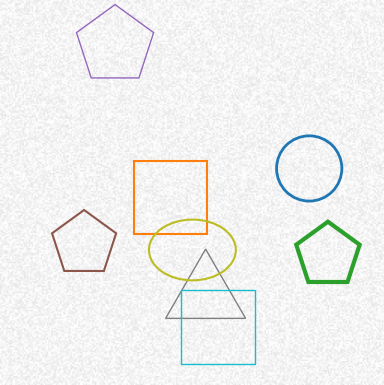[{"shape": "circle", "thickness": 2, "radius": 0.42, "center": [0.803, 0.562]}, {"shape": "square", "thickness": 1.5, "radius": 0.47, "center": [0.444, 0.488]}, {"shape": "pentagon", "thickness": 3, "radius": 0.43, "center": [0.852, 0.338]}, {"shape": "pentagon", "thickness": 1, "radius": 0.53, "center": [0.299, 0.883]}, {"shape": "pentagon", "thickness": 1.5, "radius": 0.44, "center": [0.218, 0.367]}, {"shape": "triangle", "thickness": 1, "radius": 0.6, "center": [0.534, 0.233]}, {"shape": "oval", "thickness": 1.5, "radius": 0.56, "center": [0.5, 0.351]}, {"shape": "square", "thickness": 1, "radius": 0.48, "center": [0.567, 0.151]}]